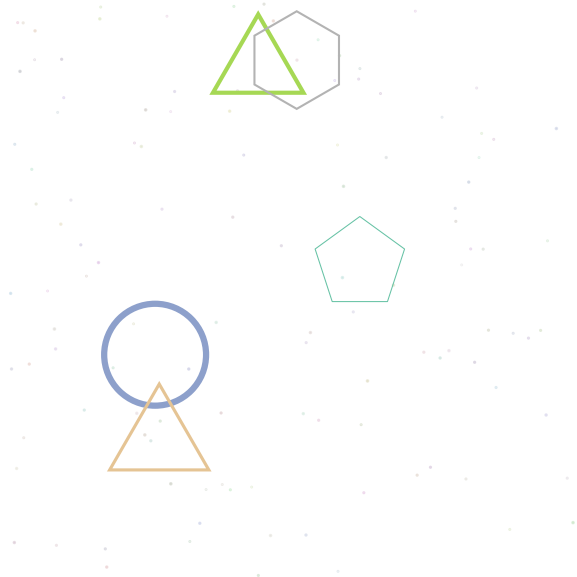[{"shape": "pentagon", "thickness": 0.5, "radius": 0.41, "center": [0.623, 0.543]}, {"shape": "circle", "thickness": 3, "radius": 0.44, "center": [0.269, 0.385]}, {"shape": "triangle", "thickness": 2, "radius": 0.45, "center": [0.447, 0.884]}, {"shape": "triangle", "thickness": 1.5, "radius": 0.5, "center": [0.276, 0.235]}, {"shape": "hexagon", "thickness": 1, "radius": 0.42, "center": [0.514, 0.895]}]